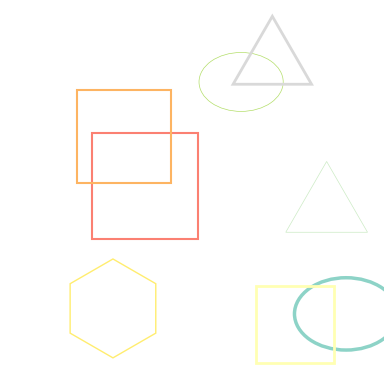[{"shape": "oval", "thickness": 2.5, "radius": 0.67, "center": [0.899, 0.185]}, {"shape": "square", "thickness": 2, "radius": 0.5, "center": [0.767, 0.157]}, {"shape": "square", "thickness": 1.5, "radius": 0.69, "center": [0.377, 0.517]}, {"shape": "square", "thickness": 1.5, "radius": 0.6, "center": [0.322, 0.646]}, {"shape": "oval", "thickness": 0.5, "radius": 0.55, "center": [0.626, 0.787]}, {"shape": "triangle", "thickness": 2, "radius": 0.59, "center": [0.707, 0.84]}, {"shape": "triangle", "thickness": 0.5, "radius": 0.61, "center": [0.848, 0.458]}, {"shape": "hexagon", "thickness": 1, "radius": 0.64, "center": [0.293, 0.199]}]